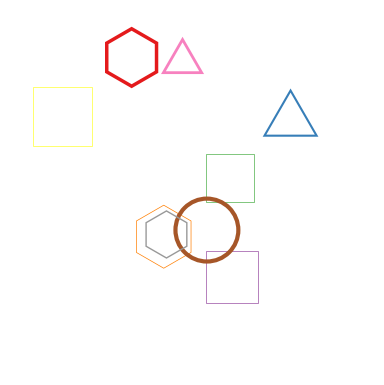[{"shape": "hexagon", "thickness": 2.5, "radius": 0.37, "center": [0.342, 0.851]}, {"shape": "triangle", "thickness": 1.5, "radius": 0.39, "center": [0.755, 0.687]}, {"shape": "square", "thickness": 0.5, "radius": 0.31, "center": [0.597, 0.538]}, {"shape": "square", "thickness": 0.5, "radius": 0.34, "center": [0.602, 0.281]}, {"shape": "hexagon", "thickness": 0.5, "radius": 0.41, "center": [0.425, 0.385]}, {"shape": "square", "thickness": 0.5, "radius": 0.38, "center": [0.163, 0.698]}, {"shape": "circle", "thickness": 3, "radius": 0.41, "center": [0.537, 0.402]}, {"shape": "triangle", "thickness": 2, "radius": 0.29, "center": [0.474, 0.84]}, {"shape": "hexagon", "thickness": 1, "radius": 0.31, "center": [0.432, 0.391]}]